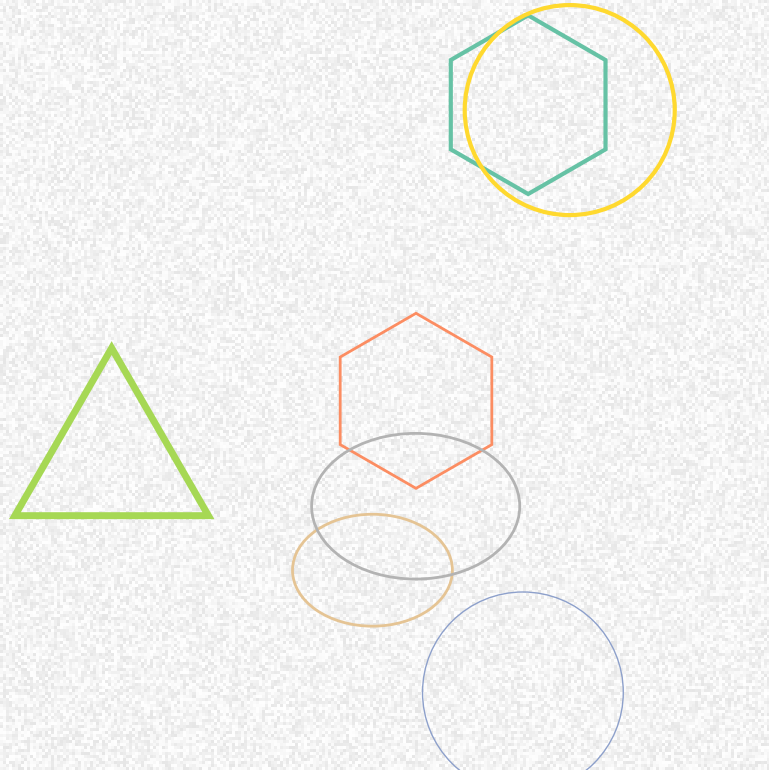[{"shape": "hexagon", "thickness": 1.5, "radius": 0.58, "center": [0.686, 0.864]}, {"shape": "hexagon", "thickness": 1, "radius": 0.57, "center": [0.54, 0.479]}, {"shape": "circle", "thickness": 0.5, "radius": 0.65, "center": [0.679, 0.101]}, {"shape": "triangle", "thickness": 2.5, "radius": 0.73, "center": [0.145, 0.403]}, {"shape": "circle", "thickness": 1.5, "radius": 0.68, "center": [0.74, 0.857]}, {"shape": "oval", "thickness": 1, "radius": 0.52, "center": [0.484, 0.259]}, {"shape": "oval", "thickness": 1, "radius": 0.68, "center": [0.54, 0.343]}]